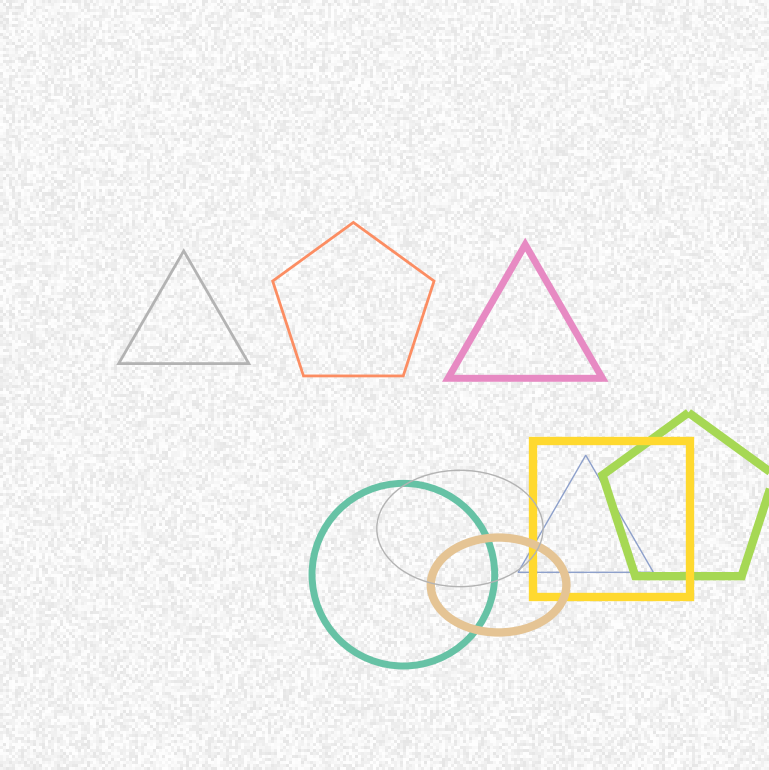[{"shape": "circle", "thickness": 2.5, "radius": 0.59, "center": [0.524, 0.254]}, {"shape": "pentagon", "thickness": 1, "radius": 0.55, "center": [0.459, 0.601]}, {"shape": "triangle", "thickness": 0.5, "radius": 0.51, "center": [0.761, 0.307]}, {"shape": "triangle", "thickness": 2.5, "radius": 0.58, "center": [0.682, 0.567]}, {"shape": "pentagon", "thickness": 3, "radius": 0.59, "center": [0.894, 0.347]}, {"shape": "square", "thickness": 3, "radius": 0.51, "center": [0.794, 0.326]}, {"shape": "oval", "thickness": 3, "radius": 0.44, "center": [0.648, 0.24]}, {"shape": "triangle", "thickness": 1, "radius": 0.49, "center": [0.239, 0.577]}, {"shape": "oval", "thickness": 0.5, "radius": 0.54, "center": [0.597, 0.314]}]